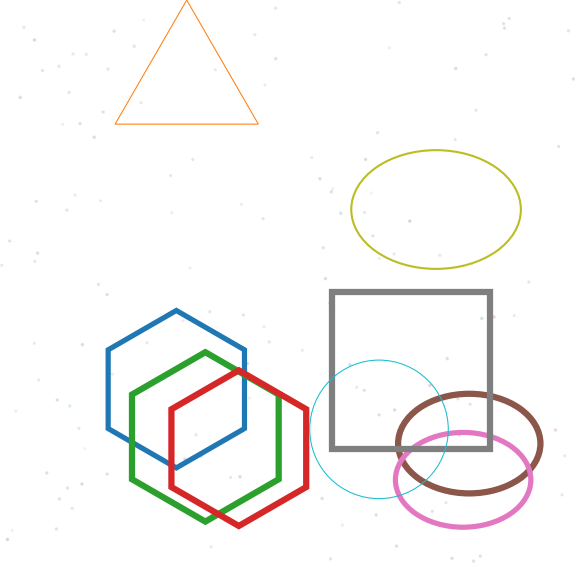[{"shape": "hexagon", "thickness": 2.5, "radius": 0.68, "center": [0.305, 0.325]}, {"shape": "triangle", "thickness": 0.5, "radius": 0.72, "center": [0.323, 0.856]}, {"shape": "hexagon", "thickness": 3, "radius": 0.73, "center": [0.356, 0.243]}, {"shape": "hexagon", "thickness": 3, "radius": 0.67, "center": [0.414, 0.223]}, {"shape": "oval", "thickness": 3, "radius": 0.62, "center": [0.813, 0.231]}, {"shape": "oval", "thickness": 2.5, "radius": 0.59, "center": [0.802, 0.168]}, {"shape": "square", "thickness": 3, "radius": 0.68, "center": [0.711, 0.358]}, {"shape": "oval", "thickness": 1, "radius": 0.73, "center": [0.755, 0.636]}, {"shape": "circle", "thickness": 0.5, "radius": 0.6, "center": [0.656, 0.256]}]